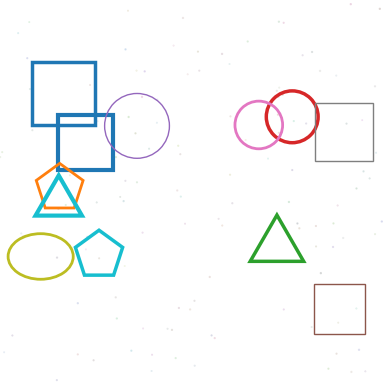[{"shape": "square", "thickness": 2.5, "radius": 0.41, "center": [0.164, 0.758]}, {"shape": "square", "thickness": 3, "radius": 0.36, "center": [0.223, 0.631]}, {"shape": "pentagon", "thickness": 2, "radius": 0.32, "center": [0.155, 0.512]}, {"shape": "triangle", "thickness": 2.5, "radius": 0.4, "center": [0.719, 0.361]}, {"shape": "circle", "thickness": 2.5, "radius": 0.34, "center": [0.759, 0.697]}, {"shape": "circle", "thickness": 1, "radius": 0.42, "center": [0.356, 0.673]}, {"shape": "square", "thickness": 1, "radius": 0.33, "center": [0.882, 0.197]}, {"shape": "circle", "thickness": 2, "radius": 0.31, "center": [0.672, 0.675]}, {"shape": "square", "thickness": 1, "radius": 0.37, "center": [0.893, 0.658]}, {"shape": "oval", "thickness": 2, "radius": 0.42, "center": [0.106, 0.334]}, {"shape": "pentagon", "thickness": 2.5, "radius": 0.32, "center": [0.257, 0.337]}, {"shape": "triangle", "thickness": 3, "radius": 0.35, "center": [0.153, 0.475]}]